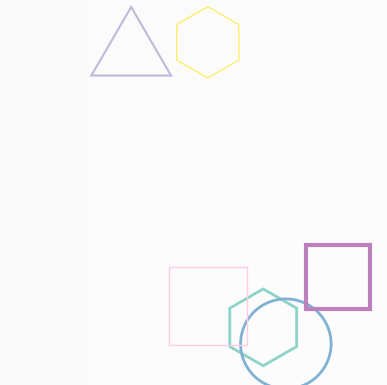[{"shape": "hexagon", "thickness": 2, "radius": 0.5, "center": [0.679, 0.15]}, {"shape": "triangle", "thickness": 1.5, "radius": 0.59, "center": [0.339, 0.863]}, {"shape": "circle", "thickness": 2, "radius": 0.58, "center": [0.738, 0.107]}, {"shape": "square", "thickness": 1, "radius": 0.51, "center": [0.537, 0.205]}, {"shape": "square", "thickness": 3, "radius": 0.41, "center": [0.873, 0.28]}, {"shape": "hexagon", "thickness": 1, "radius": 0.46, "center": [0.536, 0.89]}]